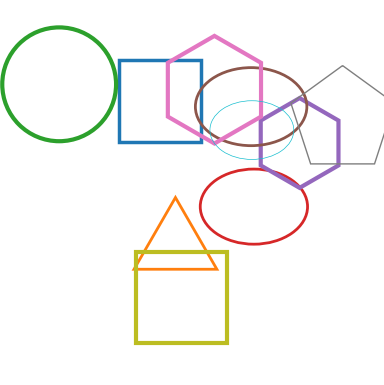[{"shape": "square", "thickness": 2.5, "radius": 0.53, "center": [0.416, 0.737]}, {"shape": "triangle", "thickness": 2, "radius": 0.62, "center": [0.456, 0.363]}, {"shape": "circle", "thickness": 3, "radius": 0.74, "center": [0.154, 0.781]}, {"shape": "oval", "thickness": 2, "radius": 0.7, "center": [0.659, 0.463]}, {"shape": "hexagon", "thickness": 3, "radius": 0.58, "center": [0.778, 0.629]}, {"shape": "oval", "thickness": 2, "radius": 0.72, "center": [0.652, 0.723]}, {"shape": "hexagon", "thickness": 3, "radius": 0.7, "center": [0.557, 0.767]}, {"shape": "pentagon", "thickness": 1, "radius": 0.71, "center": [0.89, 0.688]}, {"shape": "square", "thickness": 3, "radius": 0.59, "center": [0.472, 0.227]}, {"shape": "oval", "thickness": 0.5, "radius": 0.54, "center": [0.654, 0.662]}]